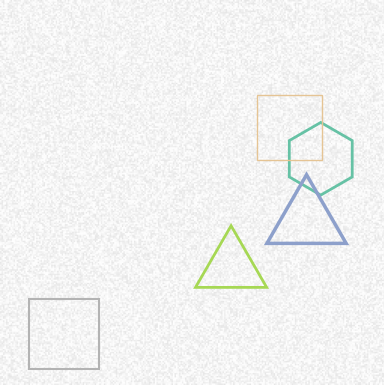[{"shape": "hexagon", "thickness": 2, "radius": 0.47, "center": [0.833, 0.588]}, {"shape": "triangle", "thickness": 2.5, "radius": 0.59, "center": [0.796, 0.427]}, {"shape": "triangle", "thickness": 2, "radius": 0.53, "center": [0.6, 0.307]}, {"shape": "square", "thickness": 1, "radius": 0.42, "center": [0.751, 0.669]}, {"shape": "square", "thickness": 1.5, "radius": 0.45, "center": [0.166, 0.132]}]